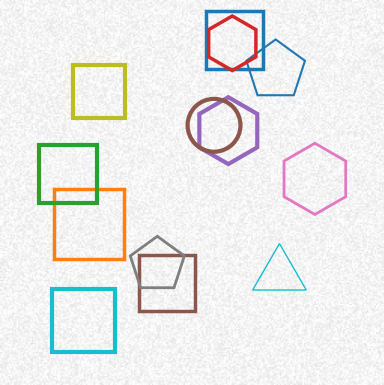[{"shape": "pentagon", "thickness": 1.5, "radius": 0.4, "center": [0.716, 0.817]}, {"shape": "square", "thickness": 2.5, "radius": 0.37, "center": [0.609, 0.897]}, {"shape": "square", "thickness": 2.5, "radius": 0.46, "center": [0.232, 0.419]}, {"shape": "square", "thickness": 3, "radius": 0.38, "center": [0.177, 0.547]}, {"shape": "hexagon", "thickness": 2.5, "radius": 0.35, "center": [0.603, 0.888]}, {"shape": "hexagon", "thickness": 3, "radius": 0.43, "center": [0.593, 0.661]}, {"shape": "square", "thickness": 2.5, "radius": 0.36, "center": [0.433, 0.265]}, {"shape": "circle", "thickness": 3, "radius": 0.34, "center": [0.556, 0.675]}, {"shape": "hexagon", "thickness": 2, "radius": 0.46, "center": [0.818, 0.535]}, {"shape": "pentagon", "thickness": 2, "radius": 0.37, "center": [0.409, 0.312]}, {"shape": "square", "thickness": 3, "radius": 0.34, "center": [0.257, 0.763]}, {"shape": "triangle", "thickness": 1, "radius": 0.4, "center": [0.726, 0.287]}, {"shape": "square", "thickness": 3, "radius": 0.41, "center": [0.217, 0.167]}]